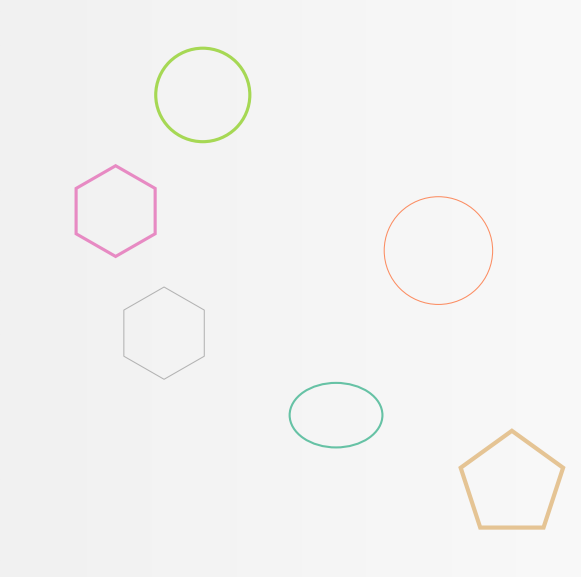[{"shape": "oval", "thickness": 1, "radius": 0.4, "center": [0.578, 0.28]}, {"shape": "circle", "thickness": 0.5, "radius": 0.47, "center": [0.754, 0.565]}, {"shape": "hexagon", "thickness": 1.5, "radius": 0.39, "center": [0.199, 0.634]}, {"shape": "circle", "thickness": 1.5, "radius": 0.4, "center": [0.349, 0.835]}, {"shape": "pentagon", "thickness": 2, "radius": 0.46, "center": [0.881, 0.161]}, {"shape": "hexagon", "thickness": 0.5, "radius": 0.4, "center": [0.282, 0.422]}]